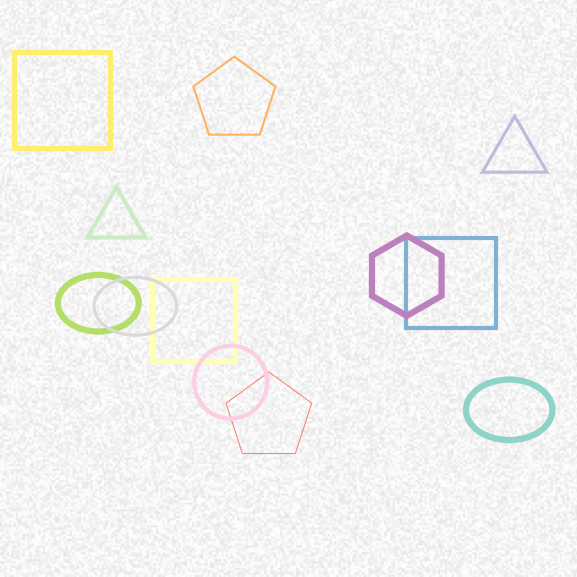[{"shape": "oval", "thickness": 3, "radius": 0.37, "center": [0.882, 0.29]}, {"shape": "square", "thickness": 2.5, "radius": 0.36, "center": [0.335, 0.445]}, {"shape": "triangle", "thickness": 1.5, "radius": 0.32, "center": [0.891, 0.733]}, {"shape": "pentagon", "thickness": 0.5, "radius": 0.39, "center": [0.466, 0.277]}, {"shape": "square", "thickness": 2, "radius": 0.39, "center": [0.781, 0.508]}, {"shape": "pentagon", "thickness": 1, "radius": 0.37, "center": [0.406, 0.826]}, {"shape": "oval", "thickness": 3, "radius": 0.35, "center": [0.17, 0.474]}, {"shape": "circle", "thickness": 2, "radius": 0.32, "center": [0.399, 0.337]}, {"shape": "oval", "thickness": 1.5, "radius": 0.36, "center": [0.234, 0.469]}, {"shape": "hexagon", "thickness": 3, "radius": 0.35, "center": [0.704, 0.522]}, {"shape": "triangle", "thickness": 2, "radius": 0.29, "center": [0.202, 0.617]}, {"shape": "square", "thickness": 2.5, "radius": 0.41, "center": [0.107, 0.826]}]